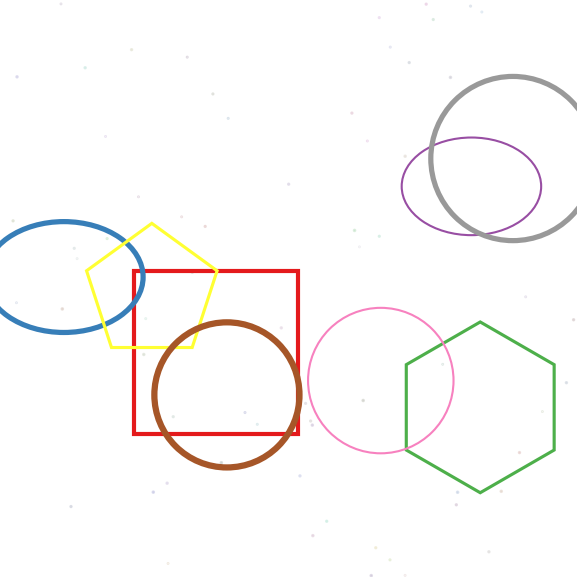[{"shape": "square", "thickness": 2, "radius": 0.71, "center": [0.375, 0.389]}, {"shape": "oval", "thickness": 2.5, "radius": 0.69, "center": [0.111, 0.519]}, {"shape": "hexagon", "thickness": 1.5, "radius": 0.74, "center": [0.832, 0.294]}, {"shape": "oval", "thickness": 1, "radius": 0.6, "center": [0.816, 0.676]}, {"shape": "pentagon", "thickness": 1.5, "radius": 0.59, "center": [0.263, 0.494]}, {"shape": "circle", "thickness": 3, "radius": 0.63, "center": [0.393, 0.315]}, {"shape": "circle", "thickness": 1, "radius": 0.63, "center": [0.659, 0.34]}, {"shape": "circle", "thickness": 2.5, "radius": 0.71, "center": [0.888, 0.725]}]